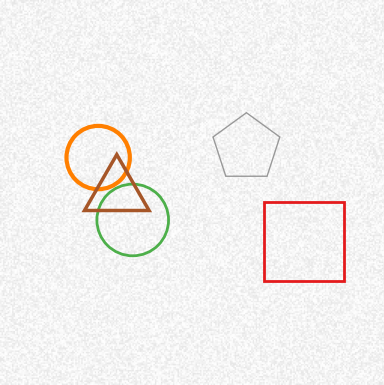[{"shape": "square", "thickness": 2, "radius": 0.52, "center": [0.79, 0.373]}, {"shape": "circle", "thickness": 2, "radius": 0.47, "center": [0.345, 0.429]}, {"shape": "circle", "thickness": 3, "radius": 0.41, "center": [0.255, 0.591]}, {"shape": "triangle", "thickness": 2.5, "radius": 0.48, "center": [0.303, 0.502]}, {"shape": "pentagon", "thickness": 1, "radius": 0.46, "center": [0.64, 0.616]}]